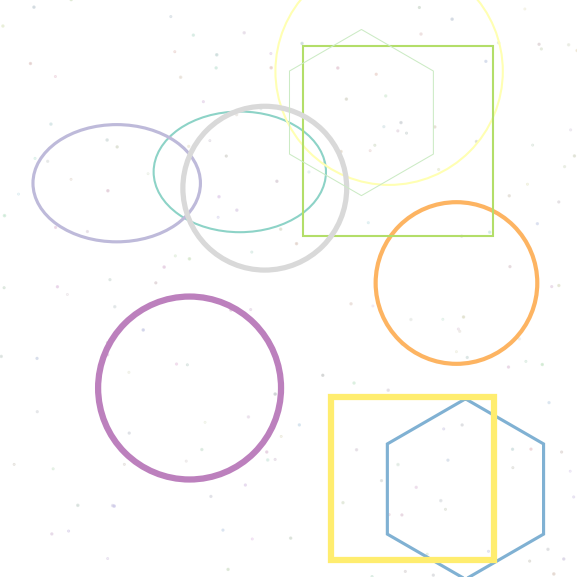[{"shape": "oval", "thickness": 1, "radius": 0.75, "center": [0.415, 0.702]}, {"shape": "circle", "thickness": 1, "radius": 0.98, "center": [0.674, 0.876]}, {"shape": "oval", "thickness": 1.5, "radius": 0.72, "center": [0.202, 0.682]}, {"shape": "hexagon", "thickness": 1.5, "radius": 0.78, "center": [0.806, 0.152]}, {"shape": "circle", "thickness": 2, "radius": 0.7, "center": [0.79, 0.509]}, {"shape": "square", "thickness": 1, "radius": 0.82, "center": [0.69, 0.755]}, {"shape": "circle", "thickness": 2.5, "radius": 0.71, "center": [0.459, 0.673]}, {"shape": "circle", "thickness": 3, "radius": 0.79, "center": [0.328, 0.327]}, {"shape": "hexagon", "thickness": 0.5, "radius": 0.72, "center": [0.626, 0.804]}, {"shape": "square", "thickness": 3, "radius": 0.7, "center": [0.714, 0.171]}]